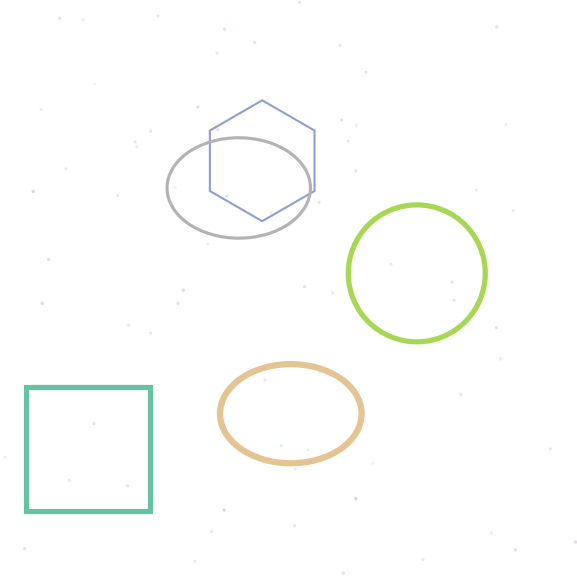[{"shape": "square", "thickness": 2.5, "radius": 0.54, "center": [0.152, 0.221]}, {"shape": "hexagon", "thickness": 1, "radius": 0.52, "center": [0.454, 0.721]}, {"shape": "circle", "thickness": 2.5, "radius": 0.59, "center": [0.722, 0.526]}, {"shape": "oval", "thickness": 3, "radius": 0.61, "center": [0.504, 0.283]}, {"shape": "oval", "thickness": 1.5, "radius": 0.62, "center": [0.413, 0.674]}]